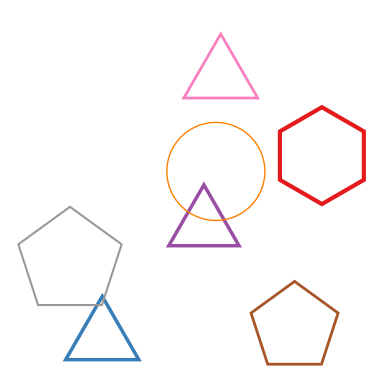[{"shape": "hexagon", "thickness": 3, "radius": 0.63, "center": [0.836, 0.596]}, {"shape": "triangle", "thickness": 2.5, "radius": 0.55, "center": [0.266, 0.121]}, {"shape": "triangle", "thickness": 2.5, "radius": 0.53, "center": [0.53, 0.414]}, {"shape": "circle", "thickness": 1, "radius": 0.64, "center": [0.561, 0.555]}, {"shape": "pentagon", "thickness": 2, "radius": 0.59, "center": [0.765, 0.15]}, {"shape": "triangle", "thickness": 2, "radius": 0.55, "center": [0.573, 0.801]}, {"shape": "pentagon", "thickness": 1.5, "radius": 0.71, "center": [0.182, 0.322]}]